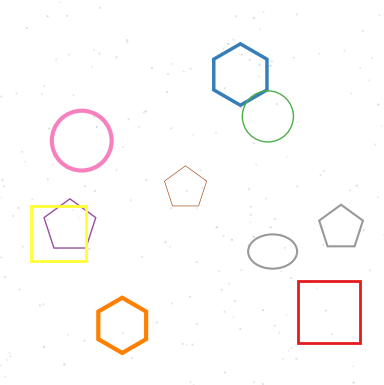[{"shape": "square", "thickness": 2, "radius": 0.4, "center": [0.854, 0.189]}, {"shape": "hexagon", "thickness": 2.5, "radius": 0.4, "center": [0.624, 0.806]}, {"shape": "circle", "thickness": 1, "radius": 0.33, "center": [0.696, 0.698]}, {"shape": "pentagon", "thickness": 1, "radius": 0.35, "center": [0.182, 0.413]}, {"shape": "hexagon", "thickness": 3, "radius": 0.36, "center": [0.317, 0.155]}, {"shape": "square", "thickness": 2, "radius": 0.36, "center": [0.152, 0.394]}, {"shape": "pentagon", "thickness": 0.5, "radius": 0.29, "center": [0.482, 0.512]}, {"shape": "circle", "thickness": 3, "radius": 0.39, "center": [0.212, 0.635]}, {"shape": "oval", "thickness": 1.5, "radius": 0.32, "center": [0.708, 0.347]}, {"shape": "pentagon", "thickness": 1.5, "radius": 0.3, "center": [0.886, 0.409]}]